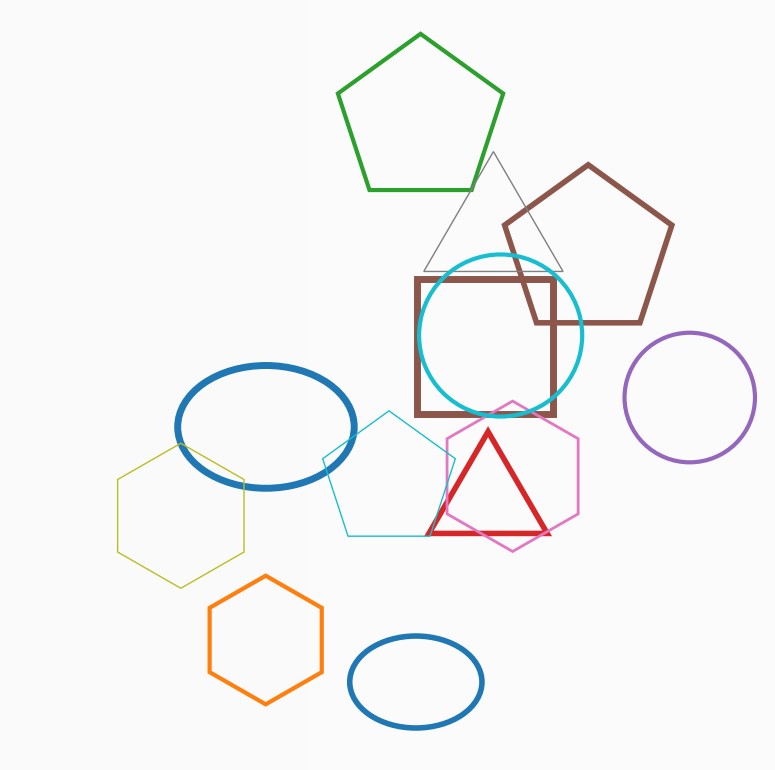[{"shape": "oval", "thickness": 2.5, "radius": 0.57, "center": [0.343, 0.446]}, {"shape": "oval", "thickness": 2, "radius": 0.43, "center": [0.537, 0.114]}, {"shape": "hexagon", "thickness": 1.5, "radius": 0.42, "center": [0.343, 0.169]}, {"shape": "pentagon", "thickness": 1.5, "radius": 0.56, "center": [0.543, 0.844]}, {"shape": "triangle", "thickness": 2, "radius": 0.44, "center": [0.63, 0.351]}, {"shape": "circle", "thickness": 1.5, "radius": 0.42, "center": [0.89, 0.484]}, {"shape": "pentagon", "thickness": 2, "radius": 0.57, "center": [0.759, 0.673]}, {"shape": "square", "thickness": 2.5, "radius": 0.44, "center": [0.626, 0.55]}, {"shape": "hexagon", "thickness": 1, "radius": 0.49, "center": [0.661, 0.381]}, {"shape": "triangle", "thickness": 0.5, "radius": 0.52, "center": [0.637, 0.699]}, {"shape": "hexagon", "thickness": 0.5, "radius": 0.47, "center": [0.233, 0.33]}, {"shape": "pentagon", "thickness": 0.5, "radius": 0.45, "center": [0.502, 0.376]}, {"shape": "circle", "thickness": 1.5, "radius": 0.53, "center": [0.646, 0.564]}]